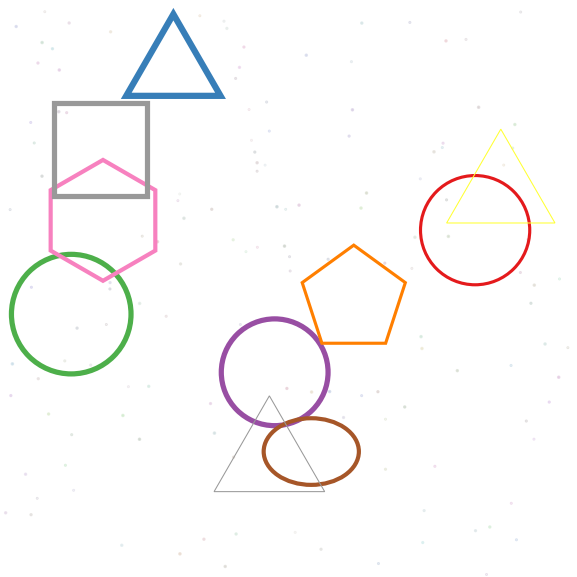[{"shape": "circle", "thickness": 1.5, "radius": 0.47, "center": [0.823, 0.601]}, {"shape": "triangle", "thickness": 3, "radius": 0.47, "center": [0.3, 0.88]}, {"shape": "circle", "thickness": 2.5, "radius": 0.52, "center": [0.123, 0.455]}, {"shape": "circle", "thickness": 2.5, "radius": 0.46, "center": [0.476, 0.355]}, {"shape": "pentagon", "thickness": 1.5, "radius": 0.47, "center": [0.613, 0.481]}, {"shape": "triangle", "thickness": 0.5, "radius": 0.54, "center": [0.867, 0.667]}, {"shape": "oval", "thickness": 2, "radius": 0.41, "center": [0.539, 0.217]}, {"shape": "hexagon", "thickness": 2, "radius": 0.52, "center": [0.178, 0.618]}, {"shape": "square", "thickness": 2.5, "radius": 0.4, "center": [0.175, 0.74]}, {"shape": "triangle", "thickness": 0.5, "radius": 0.55, "center": [0.466, 0.203]}]